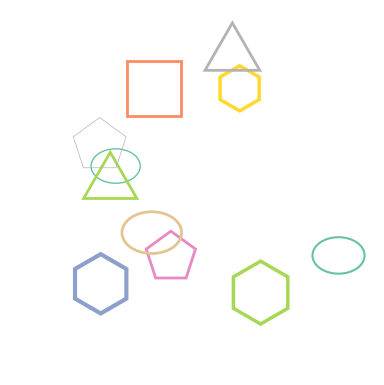[{"shape": "oval", "thickness": 1.5, "radius": 0.34, "center": [0.879, 0.337]}, {"shape": "oval", "thickness": 1, "radius": 0.32, "center": [0.3, 0.569]}, {"shape": "square", "thickness": 2, "radius": 0.35, "center": [0.4, 0.77]}, {"shape": "hexagon", "thickness": 3, "radius": 0.39, "center": [0.262, 0.263]}, {"shape": "pentagon", "thickness": 2, "radius": 0.34, "center": [0.444, 0.332]}, {"shape": "hexagon", "thickness": 2.5, "radius": 0.41, "center": [0.677, 0.24]}, {"shape": "triangle", "thickness": 2, "radius": 0.4, "center": [0.286, 0.524]}, {"shape": "hexagon", "thickness": 2.5, "radius": 0.29, "center": [0.622, 0.771]}, {"shape": "oval", "thickness": 2, "radius": 0.39, "center": [0.394, 0.396]}, {"shape": "triangle", "thickness": 2, "radius": 0.41, "center": [0.604, 0.858]}, {"shape": "pentagon", "thickness": 0.5, "radius": 0.36, "center": [0.259, 0.623]}]